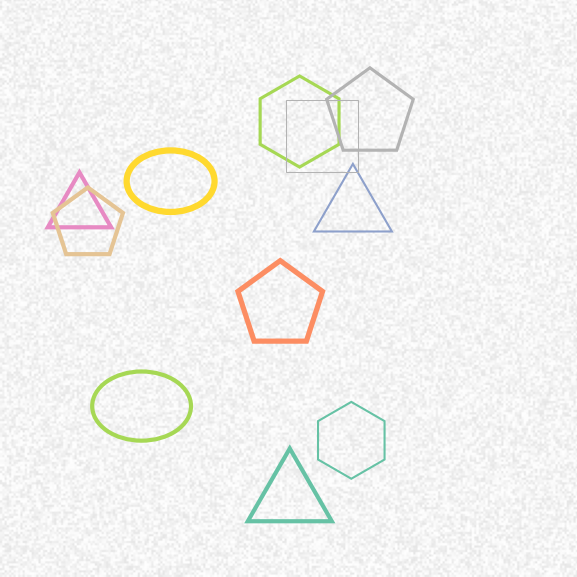[{"shape": "hexagon", "thickness": 1, "radius": 0.33, "center": [0.608, 0.237]}, {"shape": "triangle", "thickness": 2, "radius": 0.42, "center": [0.502, 0.139]}, {"shape": "pentagon", "thickness": 2.5, "radius": 0.39, "center": [0.485, 0.471]}, {"shape": "triangle", "thickness": 1, "radius": 0.39, "center": [0.611, 0.637]}, {"shape": "triangle", "thickness": 2, "radius": 0.32, "center": [0.138, 0.637]}, {"shape": "hexagon", "thickness": 1.5, "radius": 0.39, "center": [0.519, 0.789]}, {"shape": "oval", "thickness": 2, "radius": 0.43, "center": [0.245, 0.296]}, {"shape": "oval", "thickness": 3, "radius": 0.38, "center": [0.295, 0.685]}, {"shape": "pentagon", "thickness": 2, "radius": 0.32, "center": [0.152, 0.611]}, {"shape": "pentagon", "thickness": 1.5, "radius": 0.39, "center": [0.641, 0.803]}, {"shape": "square", "thickness": 0.5, "radius": 0.31, "center": [0.558, 0.763]}]